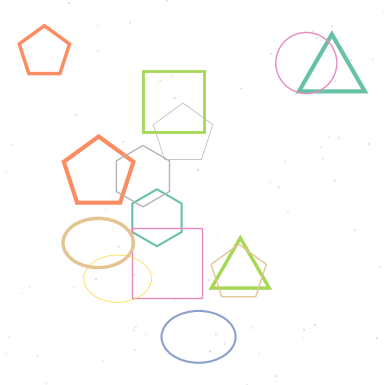[{"shape": "triangle", "thickness": 3, "radius": 0.49, "center": [0.862, 0.812]}, {"shape": "hexagon", "thickness": 1.5, "radius": 0.37, "center": [0.408, 0.434]}, {"shape": "pentagon", "thickness": 2.5, "radius": 0.34, "center": [0.115, 0.865]}, {"shape": "pentagon", "thickness": 3, "radius": 0.48, "center": [0.256, 0.55]}, {"shape": "oval", "thickness": 1.5, "radius": 0.48, "center": [0.516, 0.125]}, {"shape": "square", "thickness": 1, "radius": 0.45, "center": [0.434, 0.318]}, {"shape": "circle", "thickness": 1, "radius": 0.4, "center": [0.796, 0.836]}, {"shape": "square", "thickness": 2, "radius": 0.39, "center": [0.45, 0.736]}, {"shape": "triangle", "thickness": 2.5, "radius": 0.43, "center": [0.624, 0.295]}, {"shape": "oval", "thickness": 0.5, "radius": 0.44, "center": [0.306, 0.276]}, {"shape": "pentagon", "thickness": 1, "radius": 0.38, "center": [0.62, 0.29]}, {"shape": "oval", "thickness": 2.5, "radius": 0.46, "center": [0.255, 0.369]}, {"shape": "hexagon", "thickness": 1, "radius": 0.4, "center": [0.371, 0.542]}, {"shape": "pentagon", "thickness": 0.5, "radius": 0.41, "center": [0.475, 0.651]}]